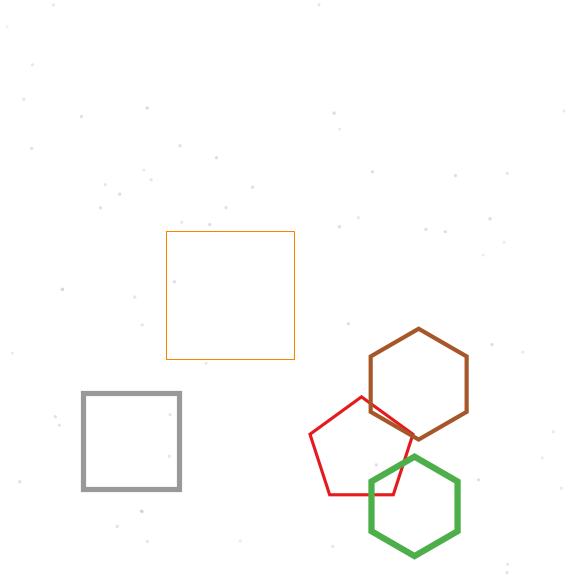[{"shape": "pentagon", "thickness": 1.5, "radius": 0.47, "center": [0.626, 0.218]}, {"shape": "hexagon", "thickness": 3, "radius": 0.43, "center": [0.718, 0.122]}, {"shape": "square", "thickness": 0.5, "radius": 0.55, "center": [0.398, 0.488]}, {"shape": "hexagon", "thickness": 2, "radius": 0.48, "center": [0.725, 0.334]}, {"shape": "square", "thickness": 2.5, "radius": 0.42, "center": [0.227, 0.235]}]